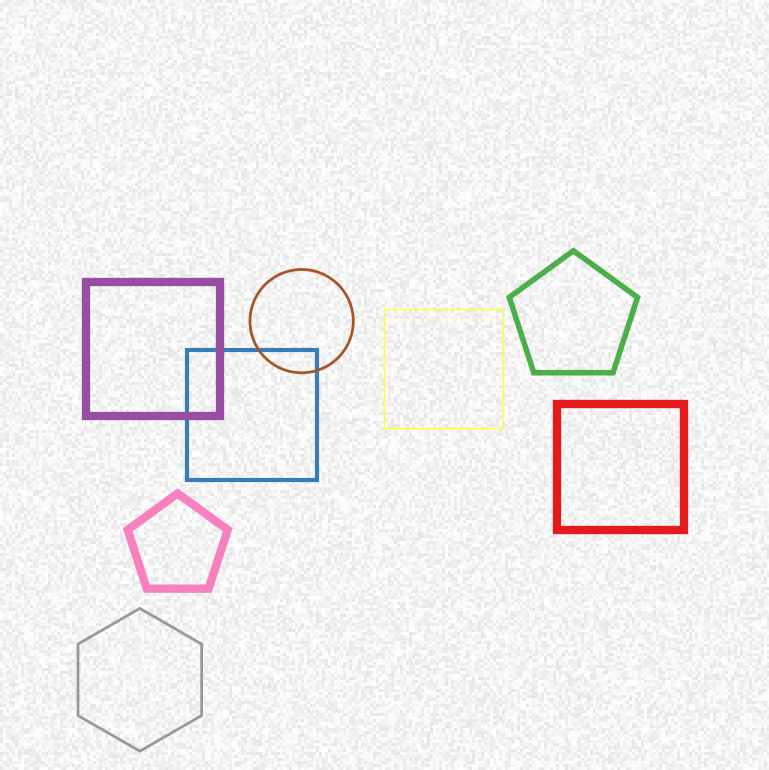[{"shape": "square", "thickness": 3, "radius": 0.41, "center": [0.806, 0.394]}, {"shape": "square", "thickness": 1.5, "radius": 0.42, "center": [0.327, 0.461]}, {"shape": "pentagon", "thickness": 2, "radius": 0.44, "center": [0.745, 0.587]}, {"shape": "square", "thickness": 3, "radius": 0.44, "center": [0.199, 0.546]}, {"shape": "square", "thickness": 0.5, "radius": 0.39, "center": [0.575, 0.521]}, {"shape": "circle", "thickness": 1, "radius": 0.34, "center": [0.392, 0.583]}, {"shape": "pentagon", "thickness": 3, "radius": 0.34, "center": [0.231, 0.291]}, {"shape": "hexagon", "thickness": 1, "radius": 0.46, "center": [0.182, 0.117]}]